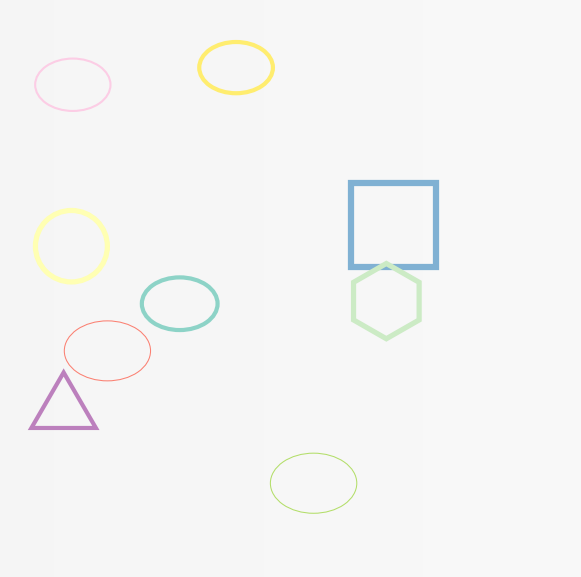[{"shape": "oval", "thickness": 2, "radius": 0.33, "center": [0.309, 0.473]}, {"shape": "circle", "thickness": 2.5, "radius": 0.31, "center": [0.123, 0.573]}, {"shape": "oval", "thickness": 0.5, "radius": 0.37, "center": [0.185, 0.392]}, {"shape": "square", "thickness": 3, "radius": 0.36, "center": [0.677, 0.61]}, {"shape": "oval", "thickness": 0.5, "radius": 0.37, "center": [0.539, 0.162]}, {"shape": "oval", "thickness": 1, "radius": 0.32, "center": [0.125, 0.852]}, {"shape": "triangle", "thickness": 2, "radius": 0.32, "center": [0.109, 0.29]}, {"shape": "hexagon", "thickness": 2.5, "radius": 0.33, "center": [0.665, 0.478]}, {"shape": "oval", "thickness": 2, "radius": 0.32, "center": [0.406, 0.882]}]